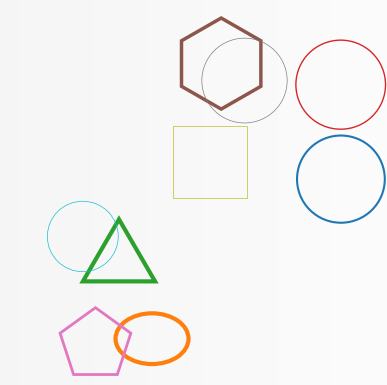[{"shape": "circle", "thickness": 1.5, "radius": 0.57, "center": [0.88, 0.535]}, {"shape": "oval", "thickness": 3, "radius": 0.47, "center": [0.392, 0.12]}, {"shape": "triangle", "thickness": 3, "radius": 0.54, "center": [0.307, 0.323]}, {"shape": "circle", "thickness": 1, "radius": 0.58, "center": [0.879, 0.78]}, {"shape": "hexagon", "thickness": 2.5, "radius": 0.59, "center": [0.571, 0.835]}, {"shape": "pentagon", "thickness": 2, "radius": 0.48, "center": [0.246, 0.105]}, {"shape": "circle", "thickness": 0.5, "radius": 0.55, "center": [0.631, 0.791]}, {"shape": "square", "thickness": 0.5, "radius": 0.47, "center": [0.542, 0.579]}, {"shape": "circle", "thickness": 0.5, "radius": 0.46, "center": [0.214, 0.386]}]